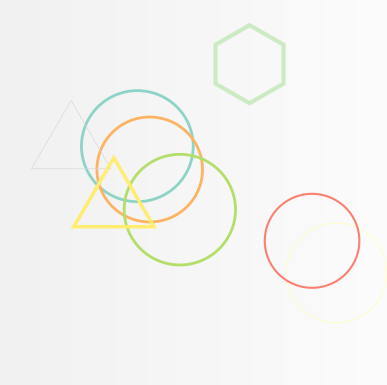[{"shape": "circle", "thickness": 2, "radius": 0.72, "center": [0.354, 0.62]}, {"shape": "circle", "thickness": 0.5, "radius": 0.65, "center": [0.868, 0.291]}, {"shape": "circle", "thickness": 1.5, "radius": 0.61, "center": [0.805, 0.374]}, {"shape": "circle", "thickness": 2, "radius": 0.68, "center": [0.386, 0.56]}, {"shape": "circle", "thickness": 2, "radius": 0.72, "center": [0.464, 0.455]}, {"shape": "triangle", "thickness": 0.5, "radius": 0.59, "center": [0.183, 0.621]}, {"shape": "hexagon", "thickness": 3, "radius": 0.51, "center": [0.644, 0.833]}, {"shape": "triangle", "thickness": 2.5, "radius": 0.6, "center": [0.294, 0.471]}]